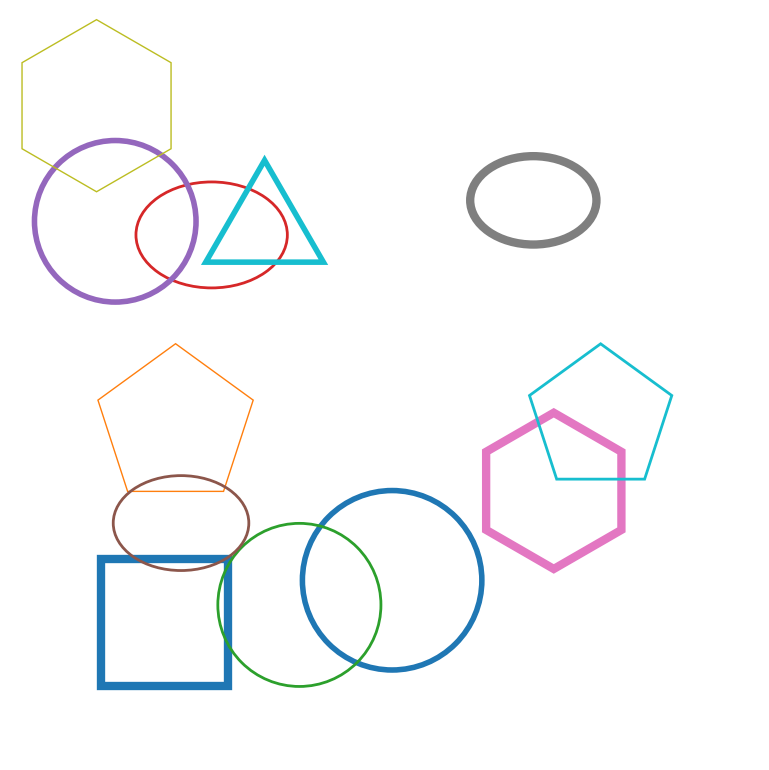[{"shape": "circle", "thickness": 2, "radius": 0.58, "center": [0.509, 0.246]}, {"shape": "square", "thickness": 3, "radius": 0.41, "center": [0.214, 0.191]}, {"shape": "pentagon", "thickness": 0.5, "radius": 0.53, "center": [0.228, 0.448]}, {"shape": "circle", "thickness": 1, "radius": 0.53, "center": [0.389, 0.214]}, {"shape": "oval", "thickness": 1, "radius": 0.49, "center": [0.275, 0.695]}, {"shape": "circle", "thickness": 2, "radius": 0.52, "center": [0.15, 0.713]}, {"shape": "oval", "thickness": 1, "radius": 0.44, "center": [0.235, 0.321]}, {"shape": "hexagon", "thickness": 3, "radius": 0.51, "center": [0.719, 0.363]}, {"shape": "oval", "thickness": 3, "radius": 0.41, "center": [0.693, 0.74]}, {"shape": "hexagon", "thickness": 0.5, "radius": 0.56, "center": [0.125, 0.863]}, {"shape": "triangle", "thickness": 2, "radius": 0.44, "center": [0.344, 0.704]}, {"shape": "pentagon", "thickness": 1, "radius": 0.49, "center": [0.78, 0.456]}]